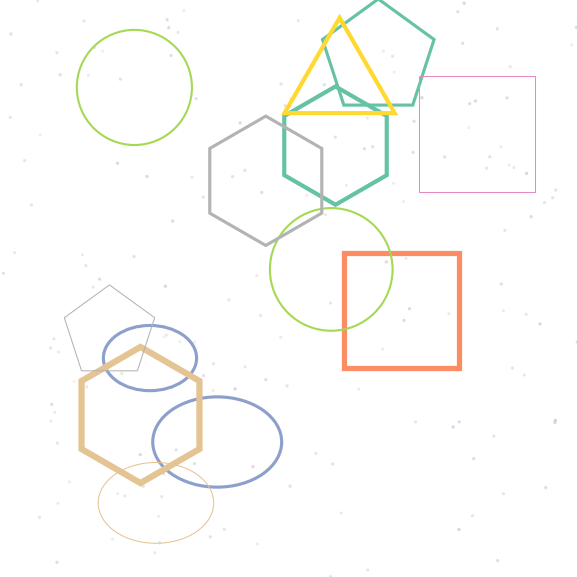[{"shape": "hexagon", "thickness": 2, "radius": 0.51, "center": [0.581, 0.747]}, {"shape": "pentagon", "thickness": 1.5, "radius": 0.51, "center": [0.655, 0.899]}, {"shape": "square", "thickness": 2.5, "radius": 0.5, "center": [0.695, 0.461]}, {"shape": "oval", "thickness": 1.5, "radius": 0.56, "center": [0.376, 0.234]}, {"shape": "oval", "thickness": 1.5, "radius": 0.4, "center": [0.26, 0.379]}, {"shape": "square", "thickness": 0.5, "radius": 0.5, "center": [0.827, 0.767]}, {"shape": "circle", "thickness": 1, "radius": 0.5, "center": [0.233, 0.848]}, {"shape": "circle", "thickness": 1, "radius": 0.53, "center": [0.574, 0.533]}, {"shape": "triangle", "thickness": 2, "radius": 0.55, "center": [0.588, 0.858]}, {"shape": "oval", "thickness": 0.5, "radius": 0.5, "center": [0.27, 0.128]}, {"shape": "hexagon", "thickness": 3, "radius": 0.59, "center": [0.243, 0.281]}, {"shape": "hexagon", "thickness": 1.5, "radius": 0.56, "center": [0.46, 0.686]}, {"shape": "pentagon", "thickness": 0.5, "radius": 0.41, "center": [0.19, 0.424]}]